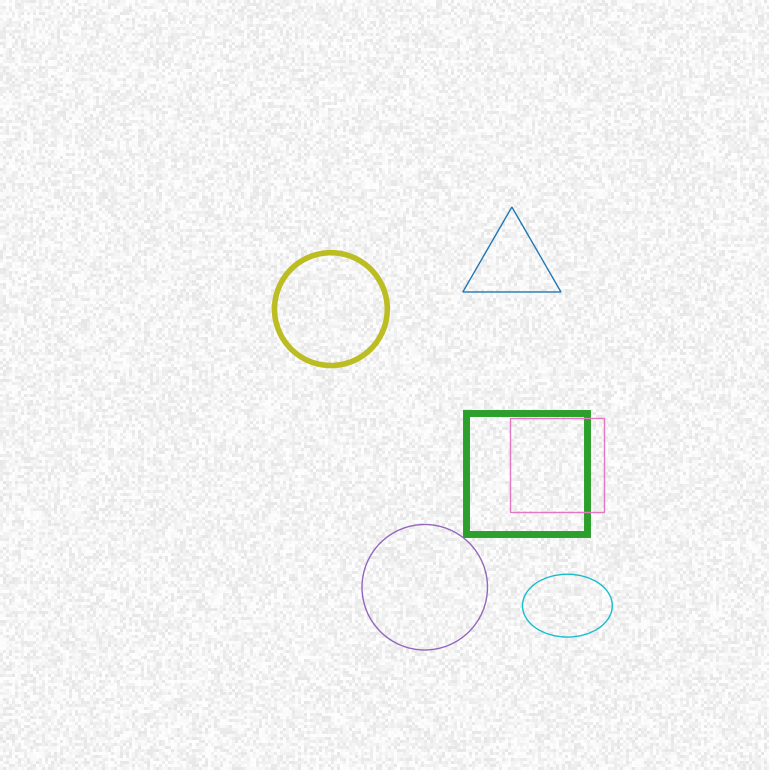[{"shape": "triangle", "thickness": 0.5, "radius": 0.37, "center": [0.665, 0.658]}, {"shape": "square", "thickness": 2.5, "radius": 0.39, "center": [0.684, 0.386]}, {"shape": "circle", "thickness": 0.5, "radius": 0.41, "center": [0.552, 0.237]}, {"shape": "square", "thickness": 0.5, "radius": 0.31, "center": [0.723, 0.396]}, {"shape": "circle", "thickness": 2, "radius": 0.37, "center": [0.43, 0.599]}, {"shape": "oval", "thickness": 0.5, "radius": 0.29, "center": [0.737, 0.213]}]